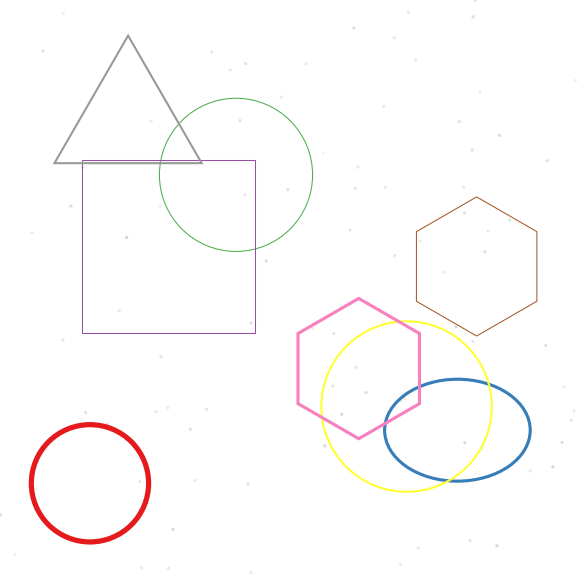[{"shape": "circle", "thickness": 2.5, "radius": 0.51, "center": [0.156, 0.162]}, {"shape": "oval", "thickness": 1.5, "radius": 0.63, "center": [0.792, 0.254]}, {"shape": "circle", "thickness": 0.5, "radius": 0.66, "center": [0.409, 0.696]}, {"shape": "square", "thickness": 0.5, "radius": 0.75, "center": [0.292, 0.572]}, {"shape": "circle", "thickness": 1, "radius": 0.74, "center": [0.704, 0.295]}, {"shape": "hexagon", "thickness": 0.5, "radius": 0.6, "center": [0.825, 0.538]}, {"shape": "hexagon", "thickness": 1.5, "radius": 0.61, "center": [0.621, 0.361]}, {"shape": "triangle", "thickness": 1, "radius": 0.74, "center": [0.222, 0.79]}]